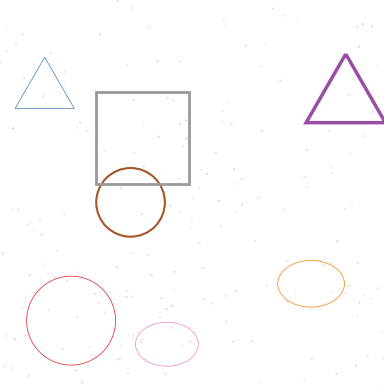[{"shape": "circle", "thickness": 0.5, "radius": 0.58, "center": [0.185, 0.167]}, {"shape": "triangle", "thickness": 0.5, "radius": 0.44, "center": [0.116, 0.763]}, {"shape": "triangle", "thickness": 2.5, "radius": 0.59, "center": [0.898, 0.741]}, {"shape": "oval", "thickness": 0.5, "radius": 0.43, "center": [0.808, 0.263]}, {"shape": "circle", "thickness": 1.5, "radius": 0.45, "center": [0.339, 0.474]}, {"shape": "oval", "thickness": 0.5, "radius": 0.41, "center": [0.433, 0.106]}, {"shape": "square", "thickness": 2, "radius": 0.6, "center": [0.37, 0.641]}]